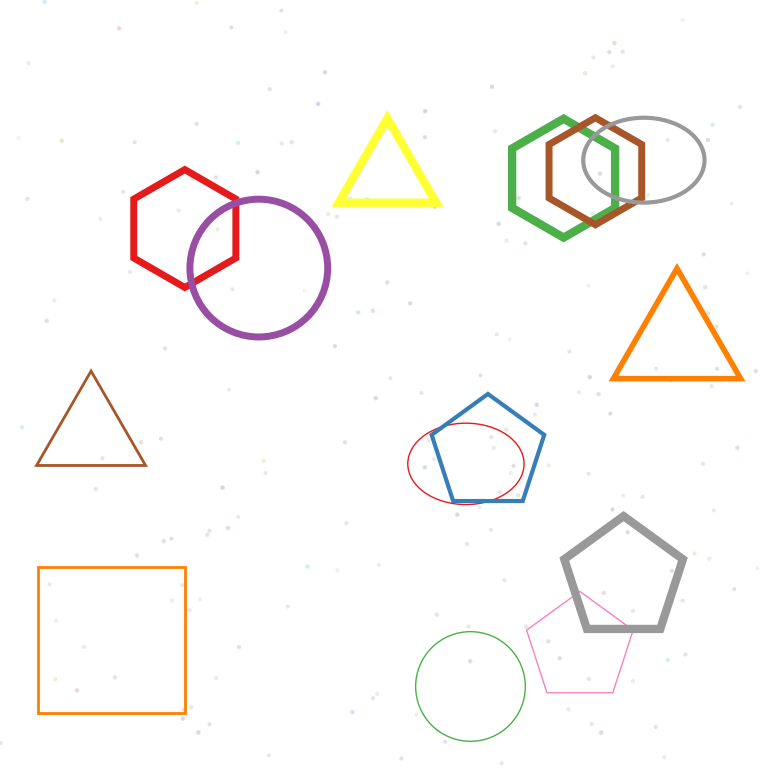[{"shape": "oval", "thickness": 0.5, "radius": 0.38, "center": [0.605, 0.398]}, {"shape": "hexagon", "thickness": 2.5, "radius": 0.38, "center": [0.24, 0.703]}, {"shape": "pentagon", "thickness": 1.5, "radius": 0.38, "center": [0.634, 0.411]}, {"shape": "hexagon", "thickness": 3, "radius": 0.39, "center": [0.732, 0.769]}, {"shape": "circle", "thickness": 0.5, "radius": 0.36, "center": [0.611, 0.108]}, {"shape": "circle", "thickness": 2.5, "radius": 0.45, "center": [0.336, 0.652]}, {"shape": "triangle", "thickness": 2, "radius": 0.48, "center": [0.879, 0.556]}, {"shape": "square", "thickness": 1, "radius": 0.48, "center": [0.145, 0.169]}, {"shape": "triangle", "thickness": 3, "radius": 0.37, "center": [0.503, 0.773]}, {"shape": "hexagon", "thickness": 2.5, "radius": 0.35, "center": [0.773, 0.778]}, {"shape": "triangle", "thickness": 1, "radius": 0.41, "center": [0.118, 0.436]}, {"shape": "pentagon", "thickness": 0.5, "radius": 0.36, "center": [0.753, 0.159]}, {"shape": "pentagon", "thickness": 3, "radius": 0.4, "center": [0.81, 0.249]}, {"shape": "oval", "thickness": 1.5, "radius": 0.39, "center": [0.836, 0.792]}]